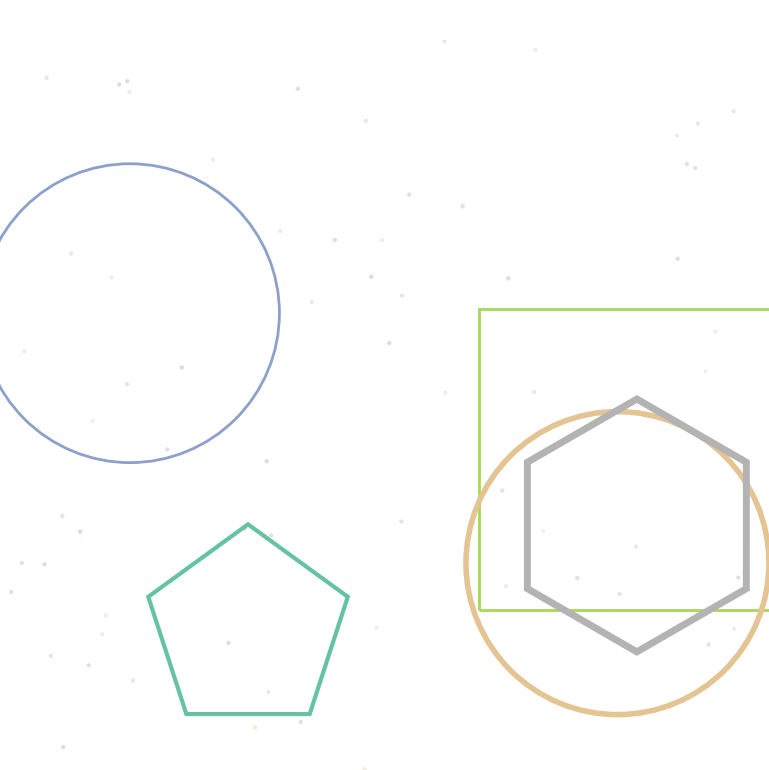[{"shape": "pentagon", "thickness": 1.5, "radius": 0.68, "center": [0.322, 0.183]}, {"shape": "circle", "thickness": 1, "radius": 0.97, "center": [0.169, 0.593]}, {"shape": "square", "thickness": 1, "radius": 0.98, "center": [0.817, 0.403]}, {"shape": "circle", "thickness": 2, "radius": 0.98, "center": [0.802, 0.269]}, {"shape": "hexagon", "thickness": 2.5, "radius": 0.82, "center": [0.827, 0.318]}]